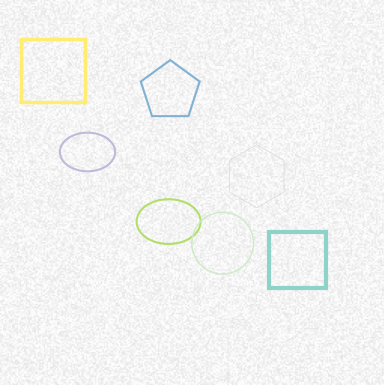[{"shape": "square", "thickness": 3, "radius": 0.37, "center": [0.773, 0.324]}, {"shape": "oval", "thickness": 1.5, "radius": 0.36, "center": [0.227, 0.605]}, {"shape": "pentagon", "thickness": 1.5, "radius": 0.4, "center": [0.442, 0.763]}, {"shape": "oval", "thickness": 1.5, "radius": 0.42, "center": [0.438, 0.424]}, {"shape": "hexagon", "thickness": 0.5, "radius": 0.41, "center": [0.667, 0.542]}, {"shape": "circle", "thickness": 1, "radius": 0.4, "center": [0.578, 0.369]}, {"shape": "square", "thickness": 2.5, "radius": 0.41, "center": [0.138, 0.816]}]